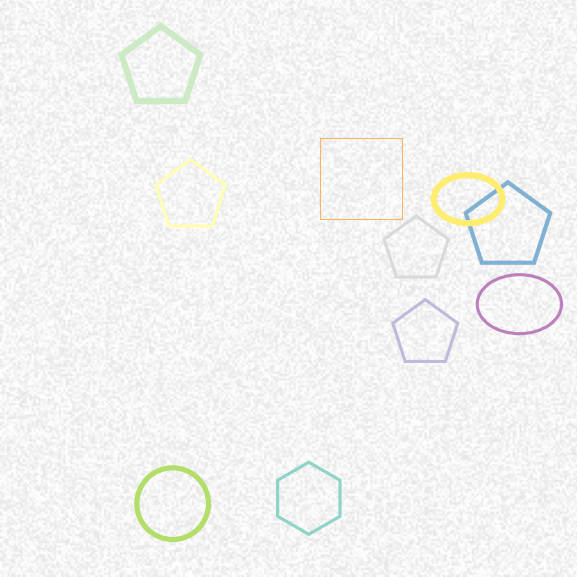[{"shape": "hexagon", "thickness": 1.5, "radius": 0.31, "center": [0.535, 0.136]}, {"shape": "pentagon", "thickness": 1.5, "radius": 0.32, "center": [0.33, 0.659]}, {"shape": "pentagon", "thickness": 1.5, "radius": 0.3, "center": [0.736, 0.421]}, {"shape": "pentagon", "thickness": 2, "radius": 0.38, "center": [0.88, 0.606]}, {"shape": "square", "thickness": 0.5, "radius": 0.35, "center": [0.626, 0.69]}, {"shape": "circle", "thickness": 2.5, "radius": 0.31, "center": [0.299, 0.127]}, {"shape": "pentagon", "thickness": 1.5, "radius": 0.29, "center": [0.721, 0.567]}, {"shape": "oval", "thickness": 1.5, "radius": 0.36, "center": [0.899, 0.472]}, {"shape": "pentagon", "thickness": 3, "radius": 0.36, "center": [0.279, 0.882]}, {"shape": "oval", "thickness": 3, "radius": 0.3, "center": [0.811, 0.654]}]